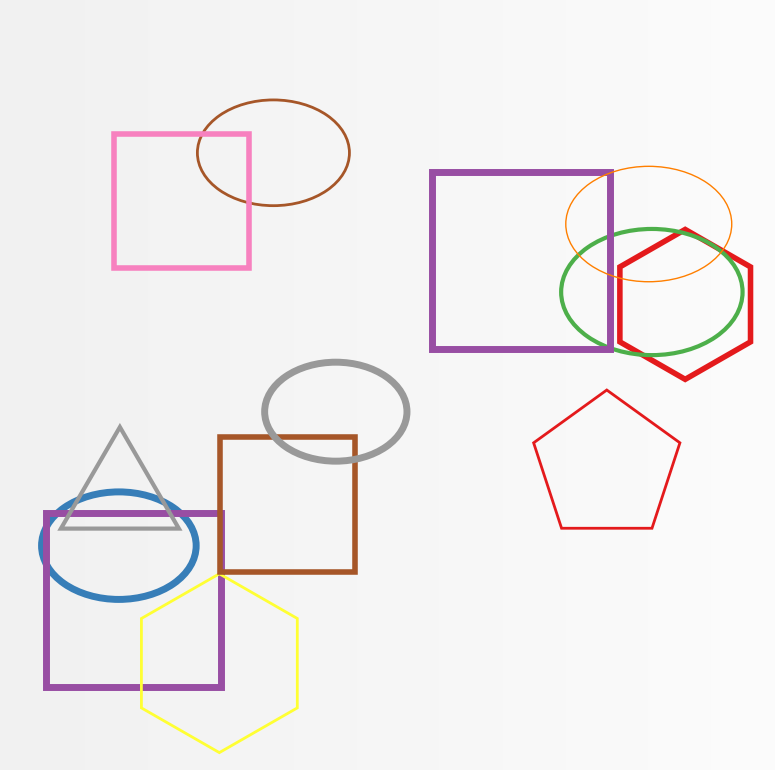[{"shape": "pentagon", "thickness": 1, "radius": 0.5, "center": [0.783, 0.394]}, {"shape": "hexagon", "thickness": 2, "radius": 0.49, "center": [0.884, 0.605]}, {"shape": "oval", "thickness": 2.5, "radius": 0.5, "center": [0.153, 0.291]}, {"shape": "oval", "thickness": 1.5, "radius": 0.59, "center": [0.841, 0.621]}, {"shape": "square", "thickness": 2.5, "radius": 0.56, "center": [0.172, 0.221]}, {"shape": "square", "thickness": 2.5, "radius": 0.58, "center": [0.672, 0.661]}, {"shape": "oval", "thickness": 0.5, "radius": 0.54, "center": [0.837, 0.709]}, {"shape": "hexagon", "thickness": 1, "radius": 0.58, "center": [0.283, 0.139]}, {"shape": "oval", "thickness": 1, "radius": 0.49, "center": [0.353, 0.802]}, {"shape": "square", "thickness": 2, "radius": 0.44, "center": [0.371, 0.345]}, {"shape": "square", "thickness": 2, "radius": 0.44, "center": [0.234, 0.739]}, {"shape": "triangle", "thickness": 1.5, "radius": 0.44, "center": [0.155, 0.357]}, {"shape": "oval", "thickness": 2.5, "radius": 0.46, "center": [0.433, 0.465]}]